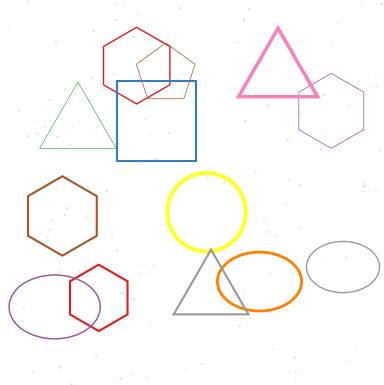[{"shape": "hexagon", "thickness": 1, "radius": 0.5, "center": [0.355, 0.83]}, {"shape": "hexagon", "thickness": 1.5, "radius": 0.43, "center": [0.257, 0.226]}, {"shape": "square", "thickness": 1.5, "radius": 0.52, "center": [0.407, 0.686]}, {"shape": "triangle", "thickness": 0.5, "radius": 0.57, "center": [0.202, 0.672]}, {"shape": "oval", "thickness": 1, "radius": 0.59, "center": [0.142, 0.203]}, {"shape": "hexagon", "thickness": 0.5, "radius": 0.49, "center": [0.86, 0.712]}, {"shape": "oval", "thickness": 2, "radius": 0.55, "center": [0.674, 0.269]}, {"shape": "circle", "thickness": 3, "radius": 0.51, "center": [0.537, 0.449]}, {"shape": "hexagon", "thickness": 1.5, "radius": 0.52, "center": [0.162, 0.439]}, {"shape": "pentagon", "thickness": 0.5, "radius": 0.4, "center": [0.43, 0.808]}, {"shape": "triangle", "thickness": 2.5, "radius": 0.59, "center": [0.722, 0.808]}, {"shape": "triangle", "thickness": 1.5, "radius": 0.56, "center": [0.548, 0.24]}, {"shape": "oval", "thickness": 1, "radius": 0.47, "center": [0.891, 0.306]}]